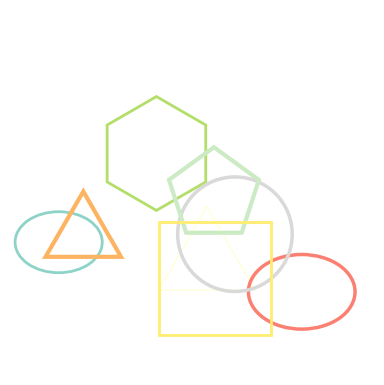[{"shape": "oval", "thickness": 2, "radius": 0.57, "center": [0.152, 0.371]}, {"shape": "triangle", "thickness": 0.5, "radius": 0.72, "center": [0.537, 0.319]}, {"shape": "oval", "thickness": 2.5, "radius": 0.69, "center": [0.784, 0.242]}, {"shape": "triangle", "thickness": 3, "radius": 0.57, "center": [0.216, 0.39]}, {"shape": "hexagon", "thickness": 2, "radius": 0.74, "center": [0.406, 0.601]}, {"shape": "circle", "thickness": 2.5, "radius": 0.74, "center": [0.61, 0.392]}, {"shape": "pentagon", "thickness": 3, "radius": 0.61, "center": [0.556, 0.495]}, {"shape": "square", "thickness": 2, "radius": 0.73, "center": [0.558, 0.276]}]